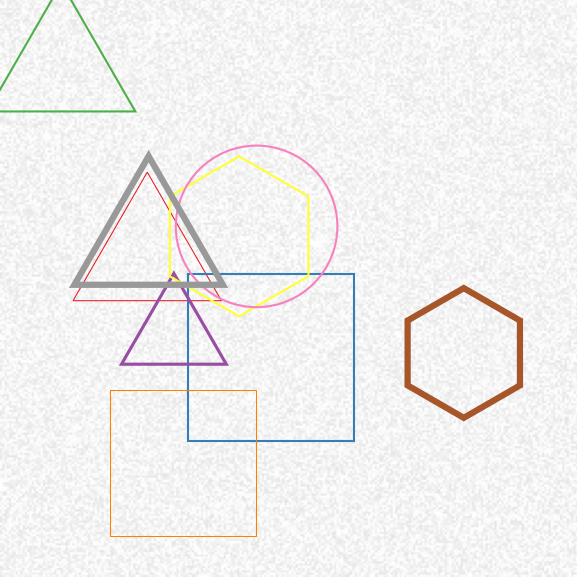[{"shape": "triangle", "thickness": 0.5, "radius": 0.74, "center": [0.255, 0.553]}, {"shape": "square", "thickness": 1, "radius": 0.72, "center": [0.469, 0.379]}, {"shape": "triangle", "thickness": 1, "radius": 0.74, "center": [0.106, 0.88]}, {"shape": "triangle", "thickness": 1.5, "radius": 0.52, "center": [0.301, 0.421]}, {"shape": "square", "thickness": 0.5, "radius": 0.63, "center": [0.316, 0.197]}, {"shape": "hexagon", "thickness": 1, "radius": 0.69, "center": [0.414, 0.59]}, {"shape": "hexagon", "thickness": 3, "radius": 0.56, "center": [0.803, 0.388]}, {"shape": "circle", "thickness": 1, "radius": 0.7, "center": [0.444, 0.607]}, {"shape": "triangle", "thickness": 3, "radius": 0.74, "center": [0.257, 0.58]}]